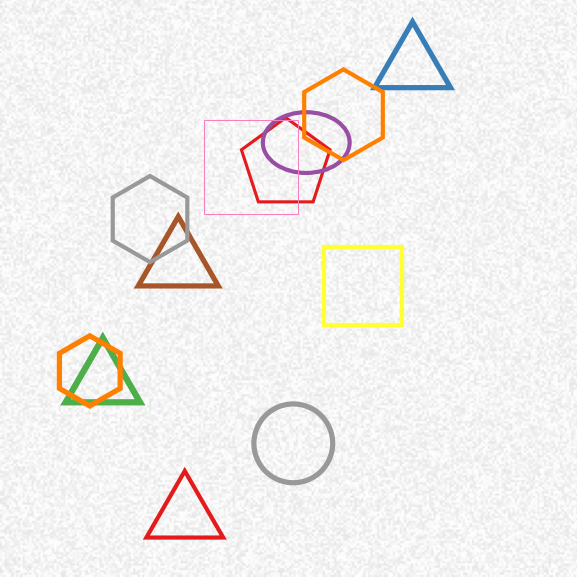[{"shape": "pentagon", "thickness": 1.5, "radius": 0.4, "center": [0.495, 0.715]}, {"shape": "triangle", "thickness": 2, "radius": 0.38, "center": [0.32, 0.107]}, {"shape": "triangle", "thickness": 2.5, "radius": 0.38, "center": [0.714, 0.885]}, {"shape": "triangle", "thickness": 3, "radius": 0.37, "center": [0.178, 0.34]}, {"shape": "oval", "thickness": 2, "radius": 0.38, "center": [0.53, 0.752]}, {"shape": "hexagon", "thickness": 2, "radius": 0.39, "center": [0.595, 0.8]}, {"shape": "hexagon", "thickness": 2.5, "radius": 0.3, "center": [0.155, 0.357]}, {"shape": "square", "thickness": 2, "radius": 0.34, "center": [0.628, 0.504]}, {"shape": "triangle", "thickness": 2.5, "radius": 0.4, "center": [0.309, 0.544]}, {"shape": "square", "thickness": 0.5, "radius": 0.41, "center": [0.434, 0.71]}, {"shape": "hexagon", "thickness": 2, "radius": 0.37, "center": [0.26, 0.62]}, {"shape": "circle", "thickness": 2.5, "radius": 0.34, "center": [0.508, 0.231]}]